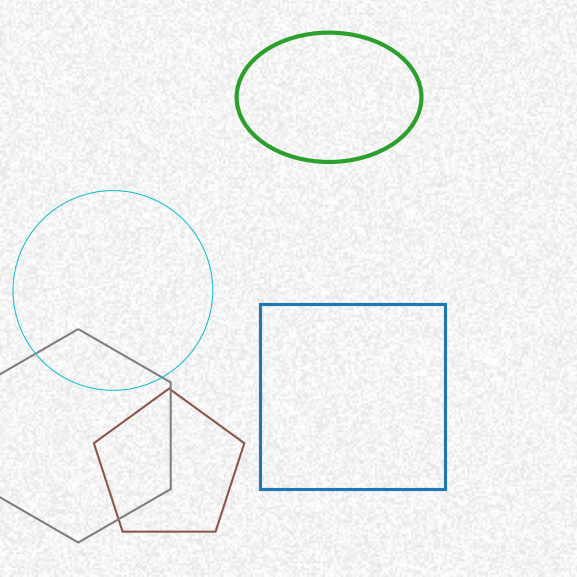[{"shape": "square", "thickness": 1.5, "radius": 0.8, "center": [0.61, 0.312]}, {"shape": "oval", "thickness": 2, "radius": 0.8, "center": [0.57, 0.831]}, {"shape": "pentagon", "thickness": 1, "radius": 0.68, "center": [0.293, 0.189]}, {"shape": "hexagon", "thickness": 1, "radius": 0.92, "center": [0.136, 0.245]}, {"shape": "circle", "thickness": 0.5, "radius": 0.86, "center": [0.195, 0.496]}]